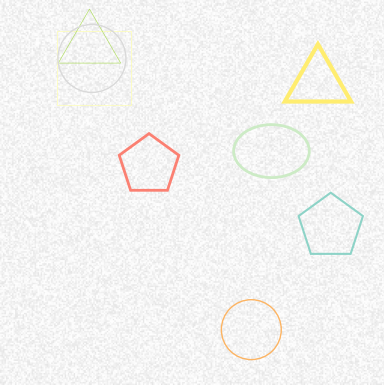[{"shape": "pentagon", "thickness": 1.5, "radius": 0.44, "center": [0.859, 0.412]}, {"shape": "square", "thickness": 0.5, "radius": 0.48, "center": [0.245, 0.824]}, {"shape": "pentagon", "thickness": 2, "radius": 0.41, "center": [0.387, 0.572]}, {"shape": "circle", "thickness": 1, "radius": 0.39, "center": [0.653, 0.144]}, {"shape": "triangle", "thickness": 0.5, "radius": 0.47, "center": [0.232, 0.883]}, {"shape": "circle", "thickness": 1, "radius": 0.44, "center": [0.239, 0.848]}, {"shape": "oval", "thickness": 2, "radius": 0.49, "center": [0.705, 0.608]}, {"shape": "triangle", "thickness": 3, "radius": 0.5, "center": [0.826, 0.786]}]